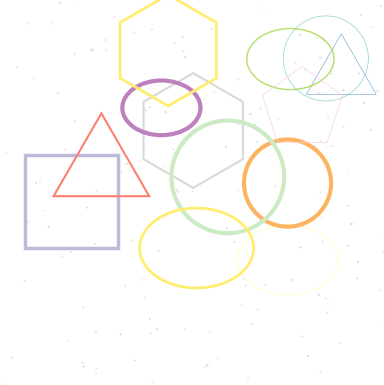[{"shape": "circle", "thickness": 0.5, "radius": 0.55, "center": [0.846, 0.848]}, {"shape": "oval", "thickness": 0.5, "radius": 0.65, "center": [0.748, 0.324]}, {"shape": "square", "thickness": 2.5, "radius": 0.6, "center": [0.187, 0.476]}, {"shape": "triangle", "thickness": 1.5, "radius": 0.72, "center": [0.263, 0.562]}, {"shape": "triangle", "thickness": 0.5, "radius": 0.52, "center": [0.886, 0.807]}, {"shape": "circle", "thickness": 3, "radius": 0.57, "center": [0.747, 0.524]}, {"shape": "oval", "thickness": 1, "radius": 0.57, "center": [0.754, 0.847]}, {"shape": "pentagon", "thickness": 0.5, "radius": 0.55, "center": [0.785, 0.718]}, {"shape": "hexagon", "thickness": 1.5, "radius": 0.74, "center": [0.502, 0.661]}, {"shape": "oval", "thickness": 3, "radius": 0.51, "center": [0.419, 0.72]}, {"shape": "circle", "thickness": 3, "radius": 0.73, "center": [0.592, 0.541]}, {"shape": "hexagon", "thickness": 2, "radius": 0.72, "center": [0.437, 0.869]}, {"shape": "oval", "thickness": 2, "radius": 0.74, "center": [0.511, 0.356]}]